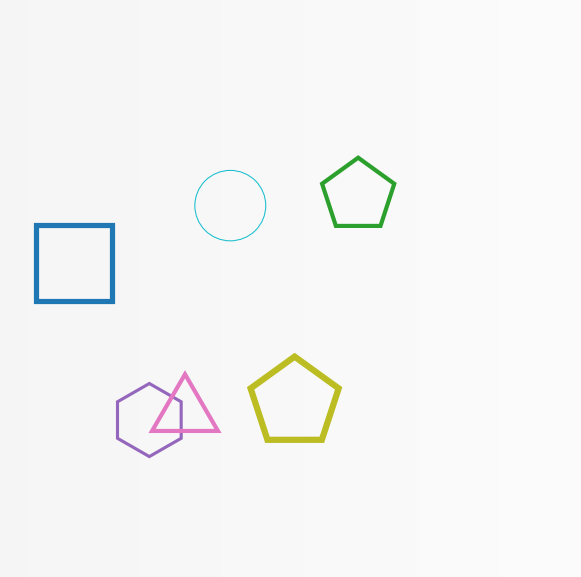[{"shape": "square", "thickness": 2.5, "radius": 0.33, "center": [0.127, 0.543]}, {"shape": "pentagon", "thickness": 2, "radius": 0.33, "center": [0.616, 0.661]}, {"shape": "hexagon", "thickness": 1.5, "radius": 0.32, "center": [0.257, 0.272]}, {"shape": "triangle", "thickness": 2, "radius": 0.33, "center": [0.318, 0.286]}, {"shape": "pentagon", "thickness": 3, "radius": 0.4, "center": [0.507, 0.302]}, {"shape": "circle", "thickness": 0.5, "radius": 0.3, "center": [0.396, 0.643]}]